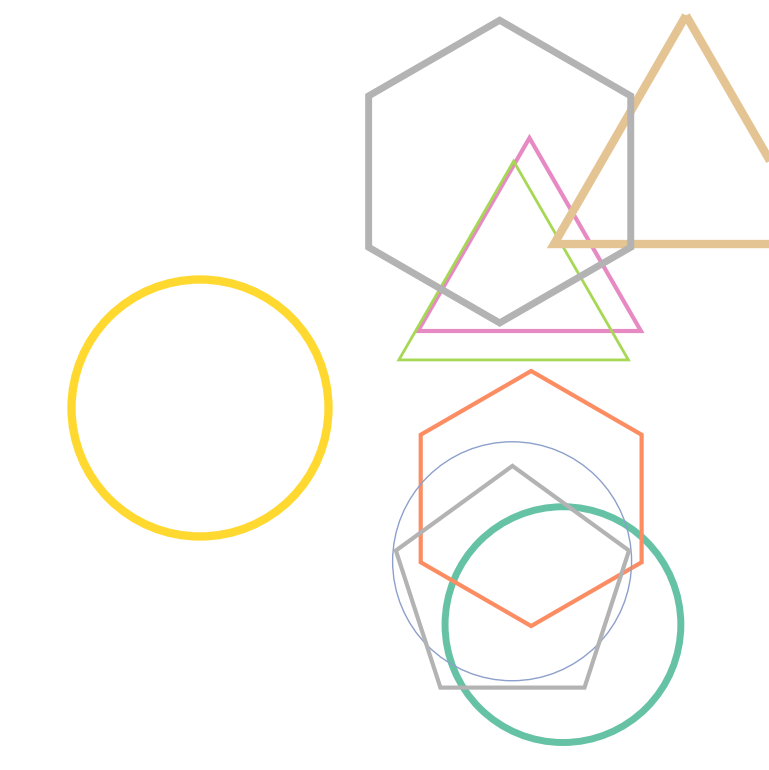[{"shape": "circle", "thickness": 2.5, "radius": 0.77, "center": [0.731, 0.189]}, {"shape": "hexagon", "thickness": 1.5, "radius": 0.83, "center": [0.69, 0.353]}, {"shape": "circle", "thickness": 0.5, "radius": 0.78, "center": [0.665, 0.271]}, {"shape": "triangle", "thickness": 1.5, "radius": 0.84, "center": [0.688, 0.654]}, {"shape": "triangle", "thickness": 1, "radius": 0.86, "center": [0.667, 0.619]}, {"shape": "circle", "thickness": 3, "radius": 0.83, "center": [0.26, 0.47]}, {"shape": "triangle", "thickness": 3, "radius": 0.99, "center": [0.891, 0.782]}, {"shape": "pentagon", "thickness": 1.5, "radius": 0.8, "center": [0.666, 0.236]}, {"shape": "hexagon", "thickness": 2.5, "radius": 0.98, "center": [0.649, 0.777]}]